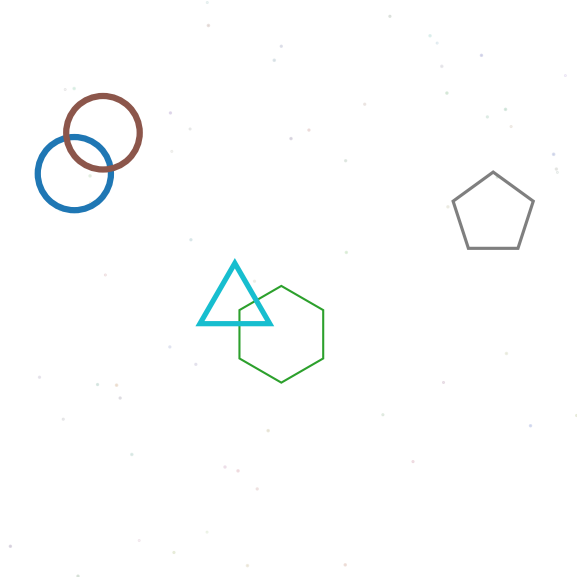[{"shape": "circle", "thickness": 3, "radius": 0.32, "center": [0.129, 0.699]}, {"shape": "hexagon", "thickness": 1, "radius": 0.42, "center": [0.487, 0.42]}, {"shape": "circle", "thickness": 3, "radius": 0.32, "center": [0.178, 0.769]}, {"shape": "pentagon", "thickness": 1.5, "radius": 0.36, "center": [0.854, 0.628]}, {"shape": "triangle", "thickness": 2.5, "radius": 0.35, "center": [0.407, 0.474]}]